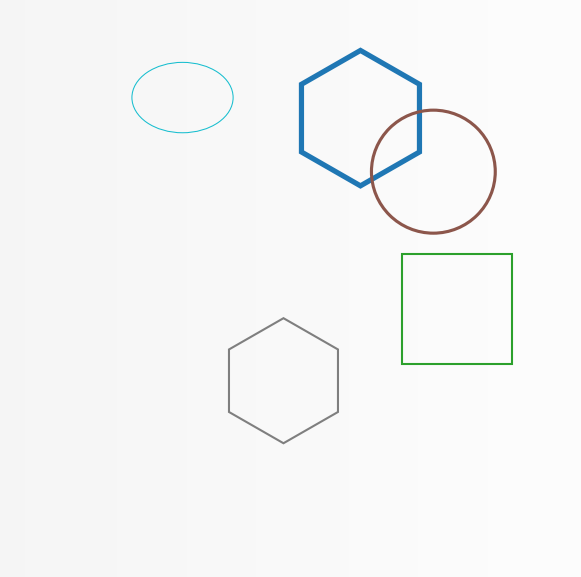[{"shape": "hexagon", "thickness": 2.5, "radius": 0.59, "center": [0.62, 0.795]}, {"shape": "square", "thickness": 1, "radius": 0.47, "center": [0.786, 0.464]}, {"shape": "circle", "thickness": 1.5, "radius": 0.53, "center": [0.746, 0.702]}, {"shape": "hexagon", "thickness": 1, "radius": 0.54, "center": [0.488, 0.34]}, {"shape": "oval", "thickness": 0.5, "radius": 0.44, "center": [0.314, 0.83]}]